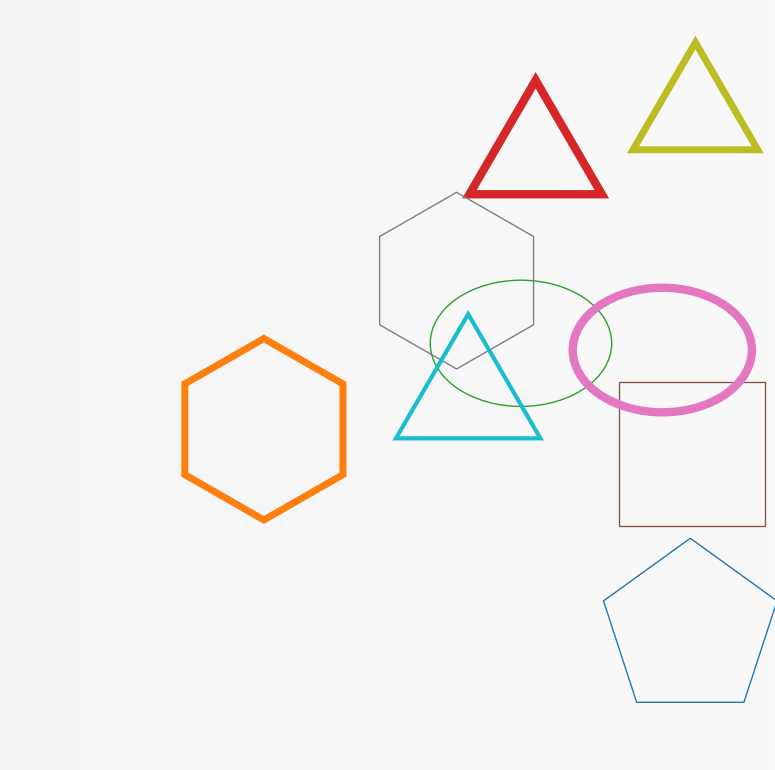[{"shape": "pentagon", "thickness": 0.5, "radius": 0.59, "center": [0.891, 0.183]}, {"shape": "hexagon", "thickness": 2.5, "radius": 0.59, "center": [0.34, 0.443]}, {"shape": "oval", "thickness": 0.5, "radius": 0.59, "center": [0.672, 0.554]}, {"shape": "triangle", "thickness": 3, "radius": 0.49, "center": [0.691, 0.797]}, {"shape": "square", "thickness": 0.5, "radius": 0.47, "center": [0.893, 0.41]}, {"shape": "oval", "thickness": 3, "radius": 0.58, "center": [0.855, 0.545]}, {"shape": "hexagon", "thickness": 0.5, "radius": 0.57, "center": [0.589, 0.636]}, {"shape": "triangle", "thickness": 2.5, "radius": 0.46, "center": [0.897, 0.852]}, {"shape": "triangle", "thickness": 1.5, "radius": 0.54, "center": [0.604, 0.485]}]